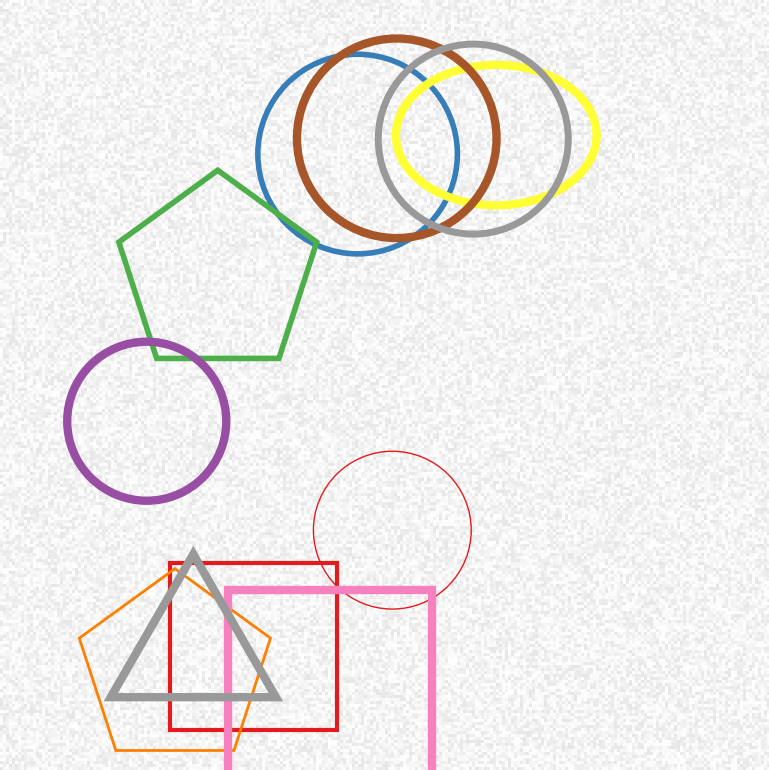[{"shape": "square", "thickness": 1.5, "radius": 0.54, "center": [0.329, 0.16]}, {"shape": "circle", "thickness": 0.5, "radius": 0.51, "center": [0.51, 0.311]}, {"shape": "circle", "thickness": 2, "radius": 0.65, "center": [0.464, 0.8]}, {"shape": "pentagon", "thickness": 2, "radius": 0.68, "center": [0.283, 0.644]}, {"shape": "circle", "thickness": 3, "radius": 0.52, "center": [0.191, 0.453]}, {"shape": "pentagon", "thickness": 1, "radius": 0.65, "center": [0.227, 0.131]}, {"shape": "oval", "thickness": 3, "radius": 0.65, "center": [0.644, 0.825]}, {"shape": "circle", "thickness": 3, "radius": 0.65, "center": [0.515, 0.82]}, {"shape": "square", "thickness": 3, "radius": 0.66, "center": [0.428, 0.102]}, {"shape": "circle", "thickness": 2.5, "radius": 0.62, "center": [0.615, 0.819]}, {"shape": "triangle", "thickness": 3, "radius": 0.62, "center": [0.251, 0.156]}]